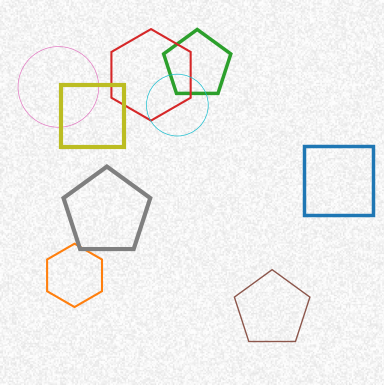[{"shape": "square", "thickness": 2.5, "radius": 0.44, "center": [0.879, 0.531]}, {"shape": "hexagon", "thickness": 1.5, "radius": 0.41, "center": [0.194, 0.285]}, {"shape": "pentagon", "thickness": 2.5, "radius": 0.46, "center": [0.512, 0.832]}, {"shape": "hexagon", "thickness": 1.5, "radius": 0.59, "center": [0.392, 0.806]}, {"shape": "pentagon", "thickness": 1, "radius": 0.52, "center": [0.707, 0.196]}, {"shape": "circle", "thickness": 0.5, "radius": 0.52, "center": [0.152, 0.774]}, {"shape": "pentagon", "thickness": 3, "radius": 0.59, "center": [0.278, 0.449]}, {"shape": "square", "thickness": 3, "radius": 0.41, "center": [0.24, 0.699]}, {"shape": "circle", "thickness": 0.5, "radius": 0.4, "center": [0.461, 0.727]}]